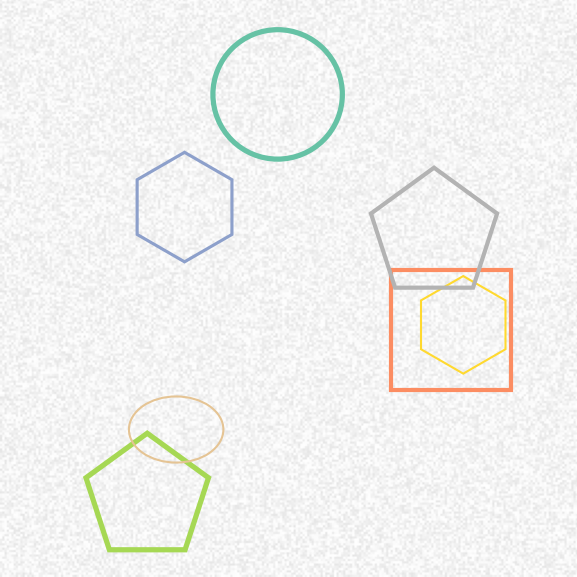[{"shape": "circle", "thickness": 2.5, "radius": 0.56, "center": [0.481, 0.836]}, {"shape": "square", "thickness": 2, "radius": 0.52, "center": [0.781, 0.427]}, {"shape": "hexagon", "thickness": 1.5, "radius": 0.47, "center": [0.32, 0.641]}, {"shape": "pentagon", "thickness": 2.5, "radius": 0.56, "center": [0.255, 0.137]}, {"shape": "hexagon", "thickness": 1, "radius": 0.42, "center": [0.802, 0.437]}, {"shape": "oval", "thickness": 1, "radius": 0.41, "center": [0.305, 0.255]}, {"shape": "pentagon", "thickness": 2, "radius": 0.57, "center": [0.752, 0.594]}]